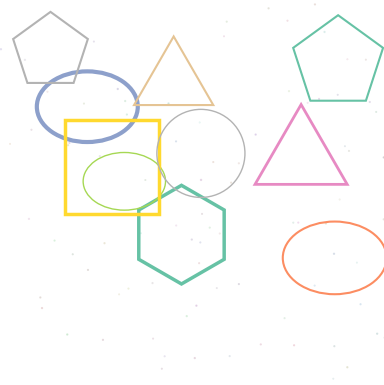[{"shape": "hexagon", "thickness": 2.5, "radius": 0.64, "center": [0.471, 0.391]}, {"shape": "pentagon", "thickness": 1.5, "radius": 0.61, "center": [0.878, 0.838]}, {"shape": "oval", "thickness": 1.5, "radius": 0.67, "center": [0.869, 0.33]}, {"shape": "oval", "thickness": 3, "radius": 0.66, "center": [0.227, 0.723]}, {"shape": "triangle", "thickness": 2, "radius": 0.69, "center": [0.782, 0.59]}, {"shape": "oval", "thickness": 1, "radius": 0.53, "center": [0.323, 0.529]}, {"shape": "square", "thickness": 2.5, "radius": 0.61, "center": [0.29, 0.567]}, {"shape": "triangle", "thickness": 1.5, "radius": 0.59, "center": [0.451, 0.787]}, {"shape": "circle", "thickness": 1, "radius": 0.57, "center": [0.522, 0.602]}, {"shape": "pentagon", "thickness": 1.5, "radius": 0.51, "center": [0.131, 0.867]}]